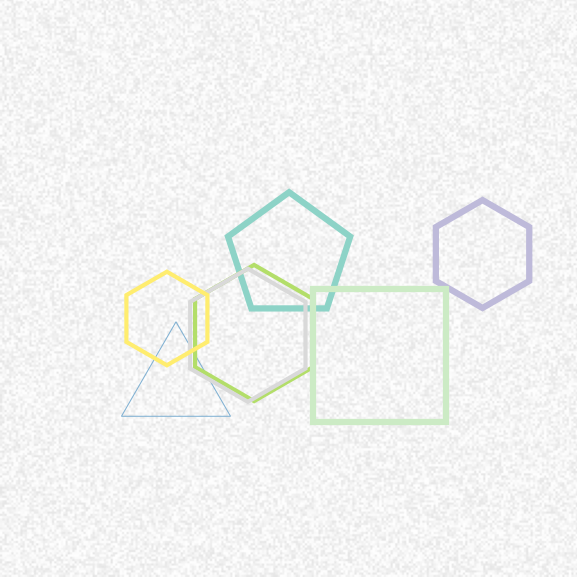[{"shape": "pentagon", "thickness": 3, "radius": 0.56, "center": [0.501, 0.555]}, {"shape": "hexagon", "thickness": 3, "radius": 0.47, "center": [0.836, 0.559]}, {"shape": "triangle", "thickness": 0.5, "radius": 0.55, "center": [0.305, 0.333]}, {"shape": "hexagon", "thickness": 2, "radius": 0.59, "center": [0.44, 0.422]}, {"shape": "hexagon", "thickness": 2, "radius": 0.58, "center": [0.429, 0.419]}, {"shape": "square", "thickness": 3, "radius": 0.58, "center": [0.656, 0.383]}, {"shape": "hexagon", "thickness": 2, "radius": 0.4, "center": [0.289, 0.448]}]